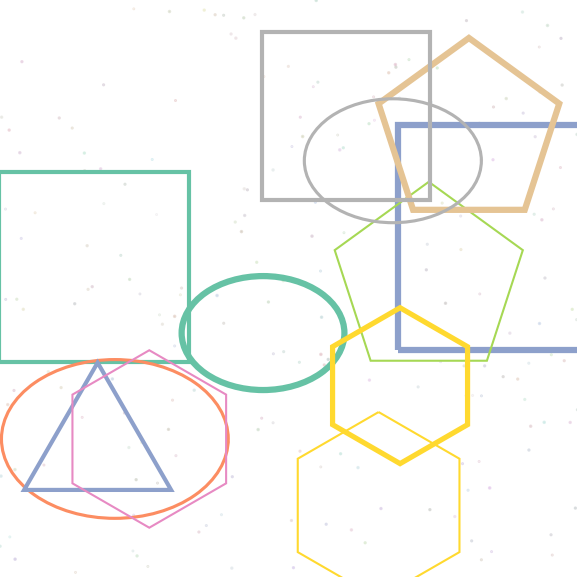[{"shape": "oval", "thickness": 3, "radius": 0.7, "center": [0.455, 0.422]}, {"shape": "square", "thickness": 2, "radius": 0.82, "center": [0.163, 0.537]}, {"shape": "oval", "thickness": 1.5, "radius": 0.98, "center": [0.199, 0.239]}, {"shape": "square", "thickness": 3, "radius": 0.98, "center": [0.883, 0.588]}, {"shape": "triangle", "thickness": 2, "radius": 0.73, "center": [0.169, 0.224]}, {"shape": "hexagon", "thickness": 1, "radius": 0.77, "center": [0.258, 0.239]}, {"shape": "pentagon", "thickness": 1, "radius": 0.86, "center": [0.742, 0.513]}, {"shape": "hexagon", "thickness": 2.5, "radius": 0.67, "center": [0.693, 0.331]}, {"shape": "hexagon", "thickness": 1, "radius": 0.81, "center": [0.656, 0.124]}, {"shape": "pentagon", "thickness": 3, "radius": 0.82, "center": [0.812, 0.769]}, {"shape": "square", "thickness": 2, "radius": 0.73, "center": [0.599, 0.798]}, {"shape": "oval", "thickness": 1.5, "radius": 0.77, "center": [0.68, 0.721]}]